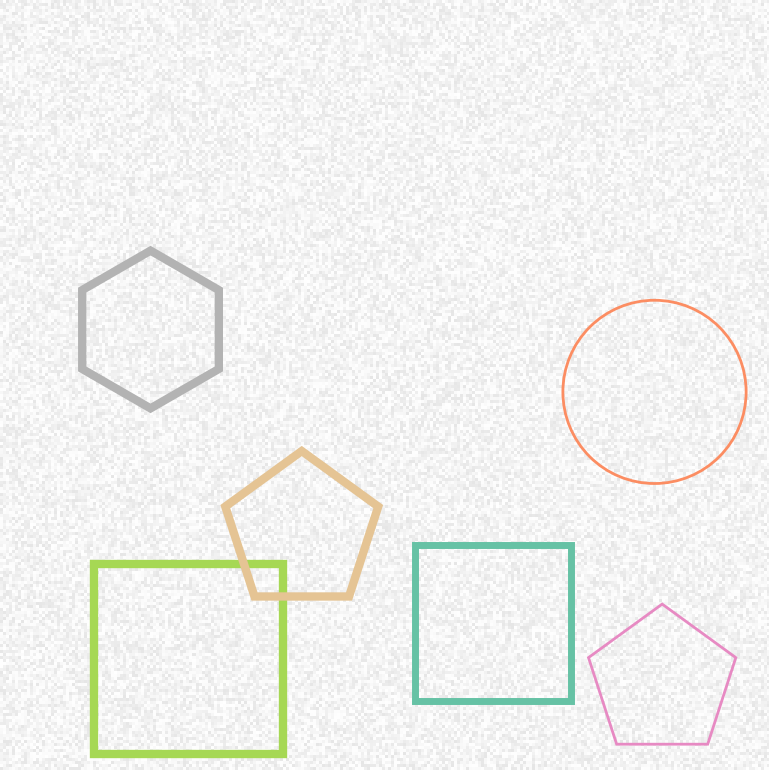[{"shape": "square", "thickness": 2.5, "radius": 0.51, "center": [0.641, 0.19]}, {"shape": "circle", "thickness": 1, "radius": 0.59, "center": [0.85, 0.491]}, {"shape": "pentagon", "thickness": 1, "radius": 0.5, "center": [0.86, 0.115]}, {"shape": "square", "thickness": 3, "radius": 0.62, "center": [0.245, 0.144]}, {"shape": "pentagon", "thickness": 3, "radius": 0.52, "center": [0.392, 0.31]}, {"shape": "hexagon", "thickness": 3, "radius": 0.51, "center": [0.195, 0.572]}]